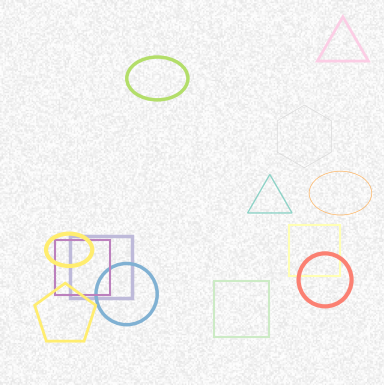[{"shape": "triangle", "thickness": 1, "radius": 0.33, "center": [0.701, 0.48]}, {"shape": "square", "thickness": 1.5, "radius": 0.33, "center": [0.816, 0.35]}, {"shape": "square", "thickness": 2.5, "radius": 0.4, "center": [0.263, 0.306]}, {"shape": "circle", "thickness": 3, "radius": 0.34, "center": [0.844, 0.273]}, {"shape": "circle", "thickness": 2.5, "radius": 0.4, "center": [0.329, 0.236]}, {"shape": "oval", "thickness": 0.5, "radius": 0.41, "center": [0.884, 0.498]}, {"shape": "oval", "thickness": 2.5, "radius": 0.4, "center": [0.409, 0.796]}, {"shape": "triangle", "thickness": 2, "radius": 0.38, "center": [0.891, 0.88]}, {"shape": "hexagon", "thickness": 0.5, "radius": 0.41, "center": [0.791, 0.646]}, {"shape": "square", "thickness": 1.5, "radius": 0.36, "center": [0.215, 0.304]}, {"shape": "square", "thickness": 1.5, "radius": 0.36, "center": [0.627, 0.198]}, {"shape": "pentagon", "thickness": 2, "radius": 0.42, "center": [0.169, 0.181]}, {"shape": "oval", "thickness": 3, "radius": 0.3, "center": [0.18, 0.351]}]